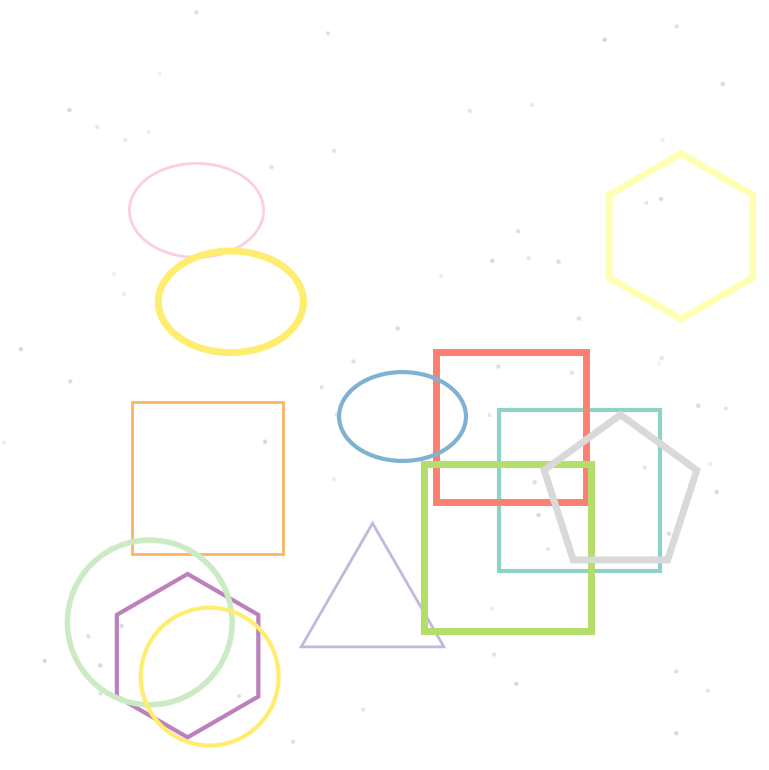[{"shape": "square", "thickness": 1.5, "radius": 0.52, "center": [0.752, 0.363]}, {"shape": "hexagon", "thickness": 2.5, "radius": 0.54, "center": [0.884, 0.693]}, {"shape": "triangle", "thickness": 1, "radius": 0.53, "center": [0.484, 0.213]}, {"shape": "square", "thickness": 2.5, "radius": 0.49, "center": [0.664, 0.446]}, {"shape": "oval", "thickness": 1.5, "radius": 0.41, "center": [0.523, 0.459]}, {"shape": "square", "thickness": 1, "radius": 0.49, "center": [0.27, 0.379]}, {"shape": "square", "thickness": 2.5, "radius": 0.54, "center": [0.659, 0.289]}, {"shape": "oval", "thickness": 1, "radius": 0.44, "center": [0.255, 0.727]}, {"shape": "pentagon", "thickness": 2.5, "radius": 0.52, "center": [0.806, 0.357]}, {"shape": "hexagon", "thickness": 1.5, "radius": 0.53, "center": [0.244, 0.148]}, {"shape": "circle", "thickness": 2, "radius": 0.53, "center": [0.195, 0.192]}, {"shape": "oval", "thickness": 2.5, "radius": 0.47, "center": [0.3, 0.608]}, {"shape": "circle", "thickness": 1.5, "radius": 0.45, "center": [0.272, 0.121]}]